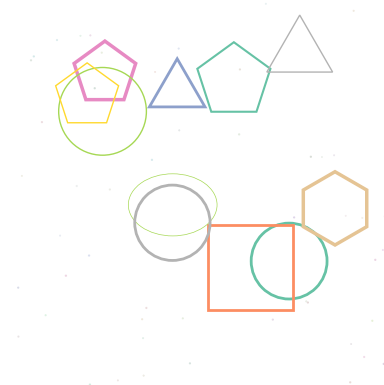[{"shape": "pentagon", "thickness": 1.5, "radius": 0.5, "center": [0.607, 0.791]}, {"shape": "circle", "thickness": 2, "radius": 0.49, "center": [0.751, 0.322]}, {"shape": "square", "thickness": 2, "radius": 0.55, "center": [0.65, 0.305]}, {"shape": "triangle", "thickness": 2, "radius": 0.42, "center": [0.46, 0.764]}, {"shape": "pentagon", "thickness": 2.5, "radius": 0.42, "center": [0.272, 0.809]}, {"shape": "oval", "thickness": 0.5, "radius": 0.58, "center": [0.449, 0.468]}, {"shape": "circle", "thickness": 1, "radius": 0.57, "center": [0.266, 0.711]}, {"shape": "pentagon", "thickness": 1, "radius": 0.43, "center": [0.226, 0.751]}, {"shape": "hexagon", "thickness": 2.5, "radius": 0.48, "center": [0.87, 0.459]}, {"shape": "circle", "thickness": 2, "radius": 0.49, "center": [0.448, 0.421]}, {"shape": "triangle", "thickness": 1, "radius": 0.49, "center": [0.779, 0.862]}]